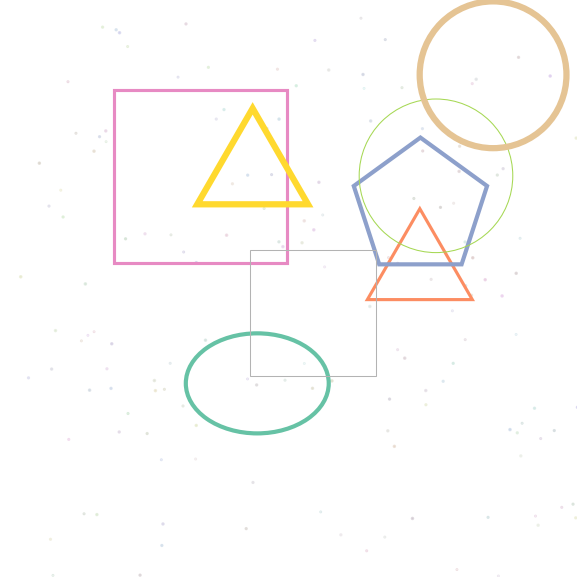[{"shape": "oval", "thickness": 2, "radius": 0.62, "center": [0.445, 0.335]}, {"shape": "triangle", "thickness": 1.5, "radius": 0.52, "center": [0.727, 0.533]}, {"shape": "pentagon", "thickness": 2, "radius": 0.61, "center": [0.728, 0.64]}, {"shape": "square", "thickness": 1.5, "radius": 0.75, "center": [0.347, 0.693]}, {"shape": "circle", "thickness": 0.5, "radius": 0.66, "center": [0.755, 0.695]}, {"shape": "triangle", "thickness": 3, "radius": 0.55, "center": [0.437, 0.701]}, {"shape": "circle", "thickness": 3, "radius": 0.64, "center": [0.854, 0.87]}, {"shape": "square", "thickness": 0.5, "radius": 0.55, "center": [0.542, 0.457]}]